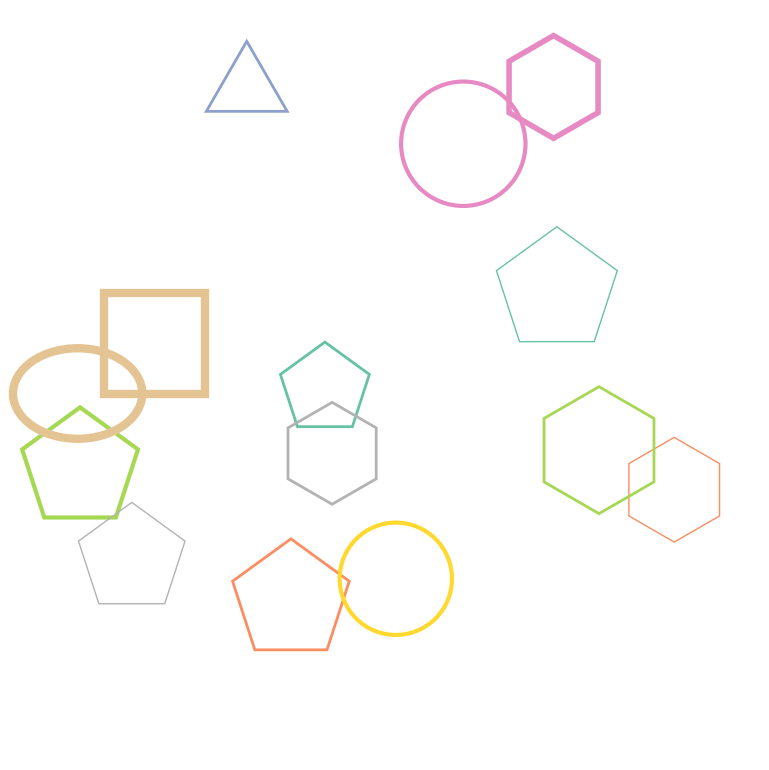[{"shape": "pentagon", "thickness": 0.5, "radius": 0.41, "center": [0.723, 0.623]}, {"shape": "pentagon", "thickness": 1, "radius": 0.3, "center": [0.422, 0.495]}, {"shape": "pentagon", "thickness": 1, "radius": 0.4, "center": [0.378, 0.221]}, {"shape": "hexagon", "thickness": 0.5, "radius": 0.34, "center": [0.876, 0.364]}, {"shape": "triangle", "thickness": 1, "radius": 0.3, "center": [0.32, 0.886]}, {"shape": "circle", "thickness": 1.5, "radius": 0.4, "center": [0.602, 0.813]}, {"shape": "hexagon", "thickness": 2, "radius": 0.33, "center": [0.719, 0.887]}, {"shape": "pentagon", "thickness": 1.5, "radius": 0.4, "center": [0.104, 0.392]}, {"shape": "hexagon", "thickness": 1, "radius": 0.41, "center": [0.778, 0.415]}, {"shape": "circle", "thickness": 1.5, "radius": 0.36, "center": [0.514, 0.248]}, {"shape": "square", "thickness": 3, "radius": 0.33, "center": [0.201, 0.554]}, {"shape": "oval", "thickness": 3, "radius": 0.42, "center": [0.101, 0.489]}, {"shape": "hexagon", "thickness": 1, "radius": 0.33, "center": [0.431, 0.411]}, {"shape": "pentagon", "thickness": 0.5, "radius": 0.36, "center": [0.171, 0.275]}]